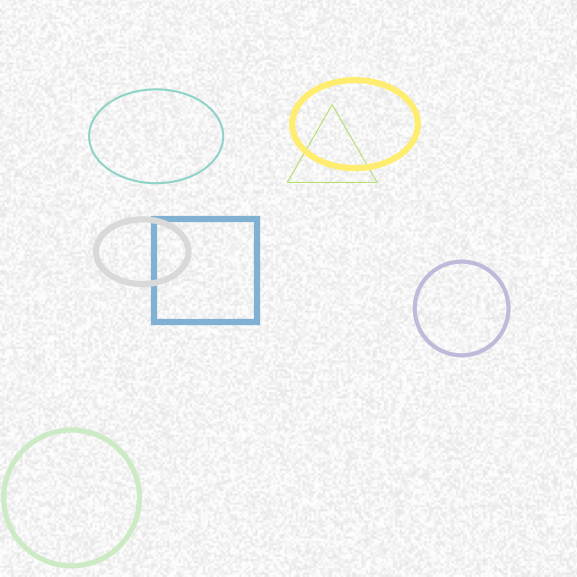[{"shape": "oval", "thickness": 1, "radius": 0.58, "center": [0.27, 0.763]}, {"shape": "circle", "thickness": 2, "radius": 0.41, "center": [0.799, 0.465]}, {"shape": "square", "thickness": 3, "radius": 0.45, "center": [0.356, 0.53]}, {"shape": "triangle", "thickness": 0.5, "radius": 0.45, "center": [0.575, 0.728]}, {"shape": "oval", "thickness": 3, "radius": 0.4, "center": [0.246, 0.563]}, {"shape": "circle", "thickness": 2.5, "radius": 0.59, "center": [0.124, 0.137]}, {"shape": "oval", "thickness": 3, "radius": 0.54, "center": [0.615, 0.784]}]